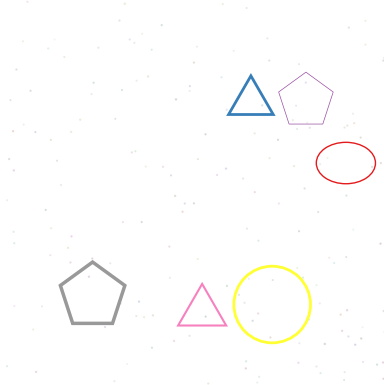[{"shape": "oval", "thickness": 1, "radius": 0.38, "center": [0.898, 0.577]}, {"shape": "triangle", "thickness": 2, "radius": 0.33, "center": [0.652, 0.736]}, {"shape": "pentagon", "thickness": 0.5, "radius": 0.37, "center": [0.795, 0.738]}, {"shape": "circle", "thickness": 2, "radius": 0.5, "center": [0.707, 0.209]}, {"shape": "triangle", "thickness": 1.5, "radius": 0.36, "center": [0.525, 0.191]}, {"shape": "pentagon", "thickness": 2.5, "radius": 0.44, "center": [0.241, 0.231]}]